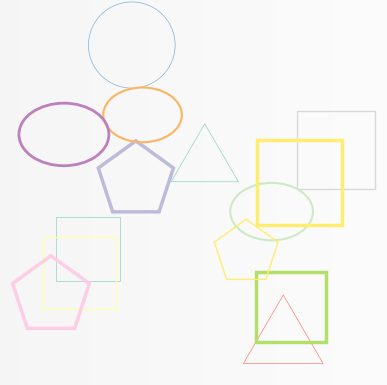[{"shape": "square", "thickness": 0.5, "radius": 0.41, "center": [0.228, 0.354]}, {"shape": "triangle", "thickness": 0.5, "radius": 0.5, "center": [0.528, 0.578]}, {"shape": "square", "thickness": 1, "radius": 0.47, "center": [0.204, 0.291]}, {"shape": "pentagon", "thickness": 2.5, "radius": 0.51, "center": [0.351, 0.532]}, {"shape": "triangle", "thickness": 0.5, "radius": 0.59, "center": [0.731, 0.115]}, {"shape": "circle", "thickness": 0.5, "radius": 0.56, "center": [0.34, 0.883]}, {"shape": "oval", "thickness": 1.5, "radius": 0.51, "center": [0.368, 0.702]}, {"shape": "square", "thickness": 2.5, "radius": 0.45, "center": [0.751, 0.203]}, {"shape": "pentagon", "thickness": 2.5, "radius": 0.52, "center": [0.132, 0.231]}, {"shape": "square", "thickness": 1, "radius": 0.51, "center": [0.867, 0.611]}, {"shape": "oval", "thickness": 2, "radius": 0.58, "center": [0.165, 0.651]}, {"shape": "oval", "thickness": 1.5, "radius": 0.53, "center": [0.701, 0.45]}, {"shape": "square", "thickness": 2.5, "radius": 0.55, "center": [0.773, 0.526]}, {"shape": "pentagon", "thickness": 1, "radius": 0.43, "center": [0.635, 0.344]}]